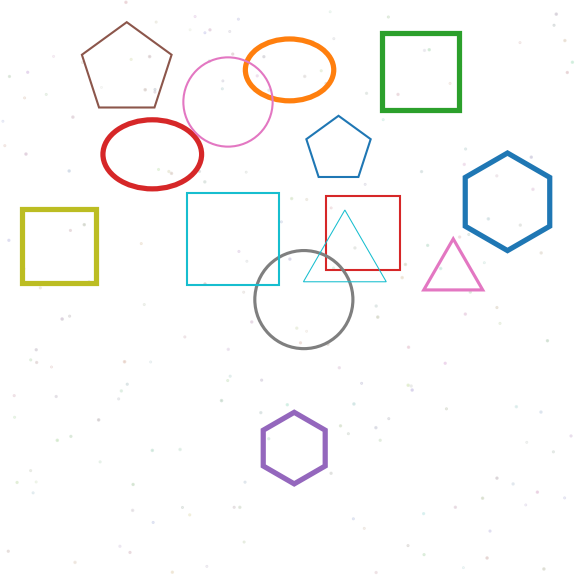[{"shape": "pentagon", "thickness": 1, "radius": 0.29, "center": [0.586, 0.74]}, {"shape": "hexagon", "thickness": 2.5, "radius": 0.42, "center": [0.879, 0.65]}, {"shape": "oval", "thickness": 2.5, "radius": 0.38, "center": [0.501, 0.878]}, {"shape": "square", "thickness": 2.5, "radius": 0.33, "center": [0.729, 0.876]}, {"shape": "square", "thickness": 1, "radius": 0.32, "center": [0.628, 0.596]}, {"shape": "oval", "thickness": 2.5, "radius": 0.43, "center": [0.264, 0.732]}, {"shape": "hexagon", "thickness": 2.5, "radius": 0.31, "center": [0.509, 0.223]}, {"shape": "pentagon", "thickness": 1, "radius": 0.41, "center": [0.219, 0.879]}, {"shape": "triangle", "thickness": 1.5, "radius": 0.29, "center": [0.785, 0.527]}, {"shape": "circle", "thickness": 1, "radius": 0.39, "center": [0.395, 0.823]}, {"shape": "circle", "thickness": 1.5, "radius": 0.42, "center": [0.526, 0.48]}, {"shape": "square", "thickness": 2.5, "radius": 0.32, "center": [0.102, 0.574]}, {"shape": "square", "thickness": 1, "radius": 0.4, "center": [0.404, 0.585]}, {"shape": "triangle", "thickness": 0.5, "radius": 0.41, "center": [0.597, 0.553]}]